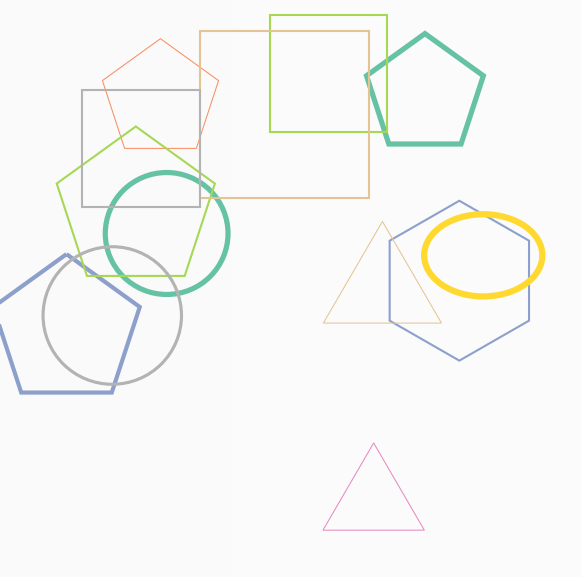[{"shape": "pentagon", "thickness": 2.5, "radius": 0.53, "center": [0.731, 0.835]}, {"shape": "circle", "thickness": 2.5, "radius": 0.53, "center": [0.287, 0.595]}, {"shape": "pentagon", "thickness": 0.5, "radius": 0.53, "center": [0.276, 0.827]}, {"shape": "hexagon", "thickness": 1, "radius": 0.69, "center": [0.79, 0.513]}, {"shape": "pentagon", "thickness": 2, "radius": 0.66, "center": [0.114, 0.427]}, {"shape": "triangle", "thickness": 0.5, "radius": 0.5, "center": [0.643, 0.131]}, {"shape": "pentagon", "thickness": 1, "radius": 0.72, "center": [0.234, 0.637]}, {"shape": "square", "thickness": 1, "radius": 0.5, "center": [0.566, 0.872]}, {"shape": "oval", "thickness": 3, "radius": 0.51, "center": [0.831, 0.557]}, {"shape": "triangle", "thickness": 0.5, "radius": 0.59, "center": [0.658, 0.498]}, {"shape": "square", "thickness": 1, "radius": 0.72, "center": [0.489, 0.801]}, {"shape": "square", "thickness": 1, "radius": 0.51, "center": [0.243, 0.742]}, {"shape": "circle", "thickness": 1.5, "radius": 0.6, "center": [0.193, 0.453]}]